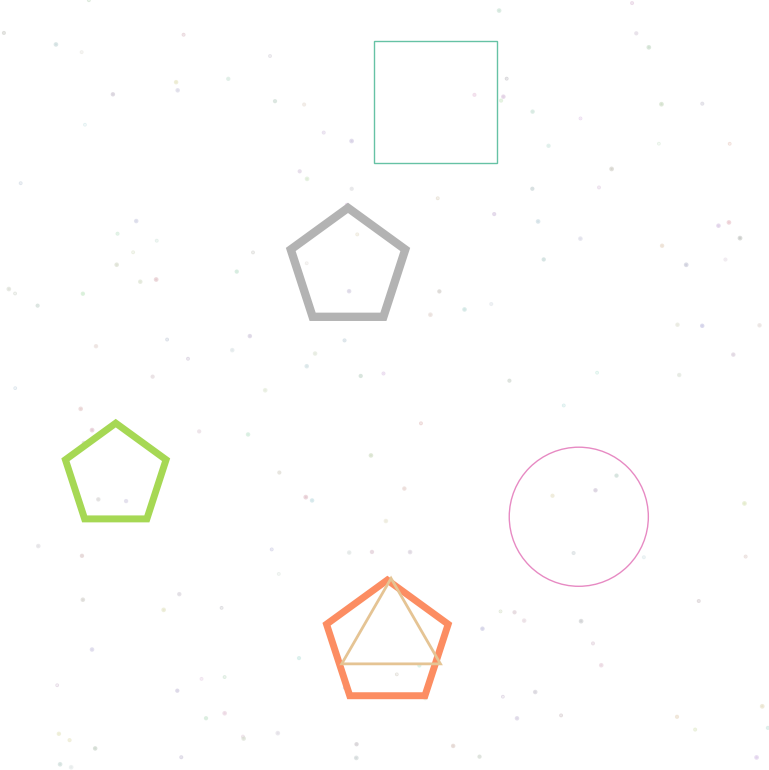[{"shape": "square", "thickness": 0.5, "radius": 0.4, "center": [0.566, 0.868]}, {"shape": "pentagon", "thickness": 2.5, "radius": 0.42, "center": [0.503, 0.164]}, {"shape": "circle", "thickness": 0.5, "radius": 0.45, "center": [0.752, 0.329]}, {"shape": "pentagon", "thickness": 2.5, "radius": 0.34, "center": [0.15, 0.382]}, {"shape": "triangle", "thickness": 1, "radius": 0.37, "center": [0.508, 0.175]}, {"shape": "pentagon", "thickness": 3, "radius": 0.39, "center": [0.452, 0.652]}]